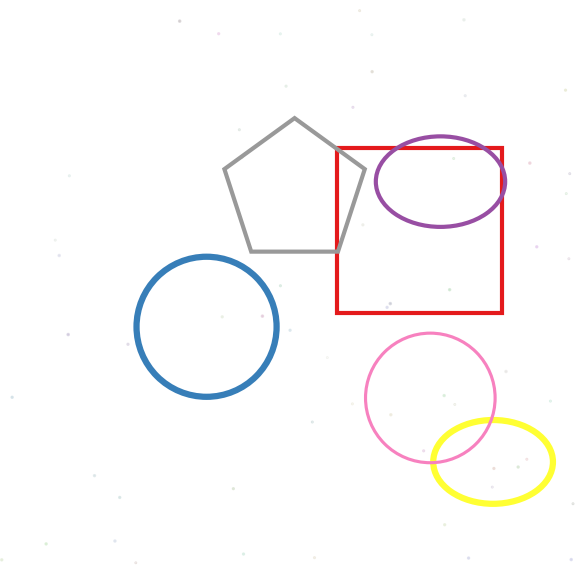[{"shape": "square", "thickness": 2, "radius": 0.72, "center": [0.726, 0.6]}, {"shape": "circle", "thickness": 3, "radius": 0.61, "center": [0.358, 0.433]}, {"shape": "oval", "thickness": 2, "radius": 0.56, "center": [0.763, 0.685]}, {"shape": "oval", "thickness": 3, "radius": 0.52, "center": [0.854, 0.199]}, {"shape": "circle", "thickness": 1.5, "radius": 0.56, "center": [0.745, 0.31]}, {"shape": "pentagon", "thickness": 2, "radius": 0.64, "center": [0.51, 0.667]}]